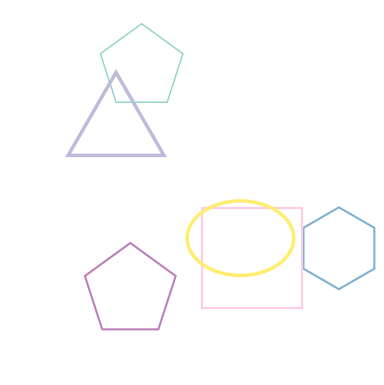[{"shape": "pentagon", "thickness": 1, "radius": 0.56, "center": [0.368, 0.826]}, {"shape": "triangle", "thickness": 2.5, "radius": 0.72, "center": [0.301, 0.668]}, {"shape": "hexagon", "thickness": 1.5, "radius": 0.53, "center": [0.88, 0.355]}, {"shape": "square", "thickness": 1.5, "radius": 0.65, "center": [0.655, 0.329]}, {"shape": "pentagon", "thickness": 1.5, "radius": 0.62, "center": [0.338, 0.245]}, {"shape": "oval", "thickness": 2.5, "radius": 0.69, "center": [0.625, 0.381]}]